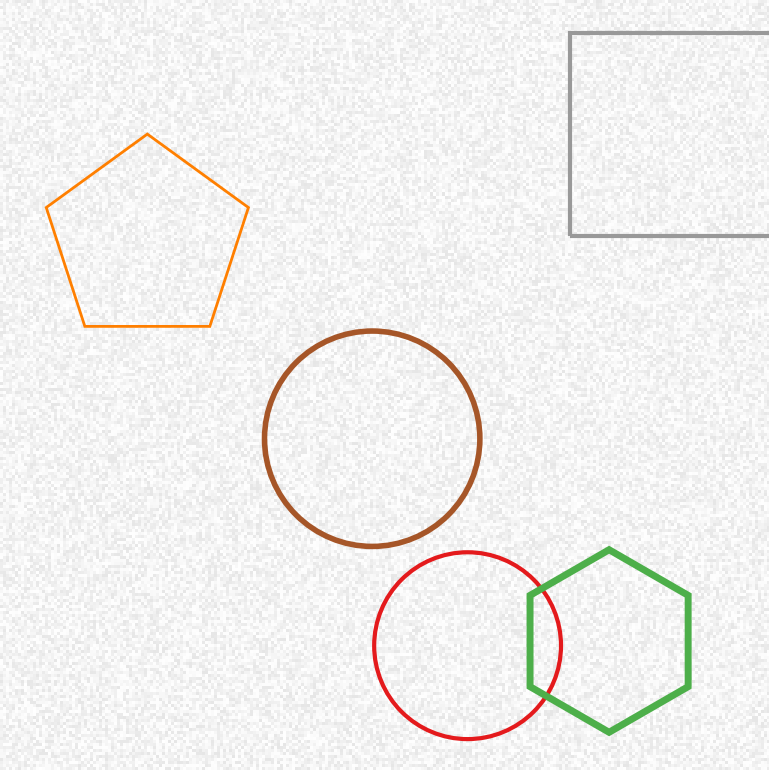[{"shape": "circle", "thickness": 1.5, "radius": 0.61, "center": [0.607, 0.161]}, {"shape": "hexagon", "thickness": 2.5, "radius": 0.59, "center": [0.791, 0.168]}, {"shape": "pentagon", "thickness": 1, "radius": 0.69, "center": [0.191, 0.688]}, {"shape": "circle", "thickness": 2, "radius": 0.7, "center": [0.483, 0.43]}, {"shape": "square", "thickness": 1.5, "radius": 0.66, "center": [0.872, 0.825]}]